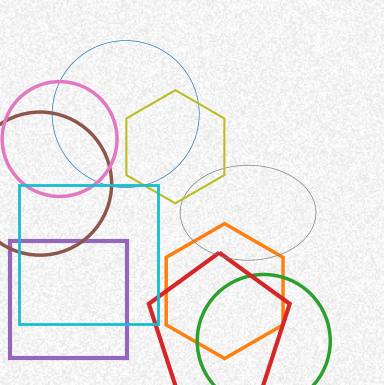[{"shape": "circle", "thickness": 0.5, "radius": 0.95, "center": [0.327, 0.704]}, {"shape": "hexagon", "thickness": 2.5, "radius": 0.88, "center": [0.583, 0.244]}, {"shape": "circle", "thickness": 2.5, "radius": 0.86, "center": [0.685, 0.114]}, {"shape": "pentagon", "thickness": 3, "radius": 0.96, "center": [0.57, 0.151]}, {"shape": "square", "thickness": 3, "radius": 0.76, "center": [0.177, 0.221]}, {"shape": "circle", "thickness": 2.5, "radius": 0.93, "center": [0.104, 0.523]}, {"shape": "circle", "thickness": 2.5, "radius": 0.75, "center": [0.155, 0.639]}, {"shape": "oval", "thickness": 0.5, "radius": 0.88, "center": [0.644, 0.447]}, {"shape": "hexagon", "thickness": 1.5, "radius": 0.73, "center": [0.455, 0.619]}, {"shape": "square", "thickness": 2, "radius": 0.9, "center": [0.23, 0.339]}]